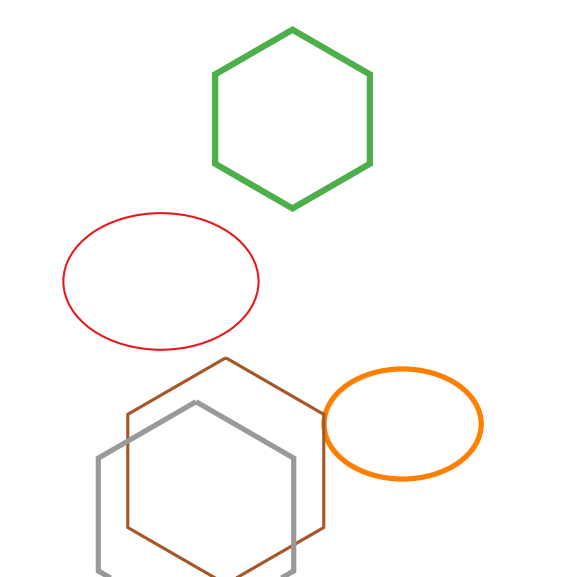[{"shape": "oval", "thickness": 1, "radius": 0.85, "center": [0.279, 0.512]}, {"shape": "hexagon", "thickness": 3, "radius": 0.77, "center": [0.506, 0.793]}, {"shape": "oval", "thickness": 2.5, "radius": 0.68, "center": [0.697, 0.265]}, {"shape": "hexagon", "thickness": 1.5, "radius": 0.98, "center": [0.391, 0.184]}, {"shape": "hexagon", "thickness": 2.5, "radius": 0.98, "center": [0.339, 0.108]}]